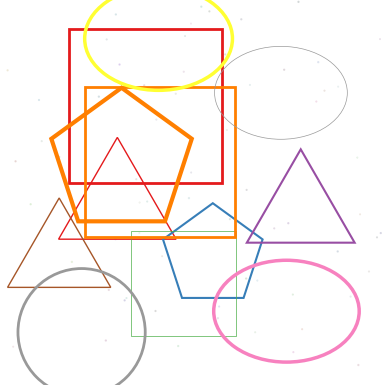[{"shape": "triangle", "thickness": 1, "radius": 0.88, "center": [0.305, 0.467]}, {"shape": "square", "thickness": 2, "radius": 1.0, "center": [0.378, 0.725]}, {"shape": "pentagon", "thickness": 1.5, "radius": 0.68, "center": [0.553, 0.336]}, {"shape": "square", "thickness": 0.5, "radius": 0.68, "center": [0.476, 0.263]}, {"shape": "triangle", "thickness": 1.5, "radius": 0.81, "center": [0.781, 0.45]}, {"shape": "pentagon", "thickness": 3, "radius": 0.96, "center": [0.316, 0.58]}, {"shape": "square", "thickness": 2, "radius": 0.97, "center": [0.416, 0.58]}, {"shape": "oval", "thickness": 2.5, "radius": 0.96, "center": [0.412, 0.9]}, {"shape": "triangle", "thickness": 1, "radius": 0.77, "center": [0.154, 0.331]}, {"shape": "oval", "thickness": 2.5, "radius": 0.94, "center": [0.744, 0.192]}, {"shape": "oval", "thickness": 0.5, "radius": 0.86, "center": [0.73, 0.759]}, {"shape": "circle", "thickness": 2, "radius": 0.83, "center": [0.212, 0.137]}]